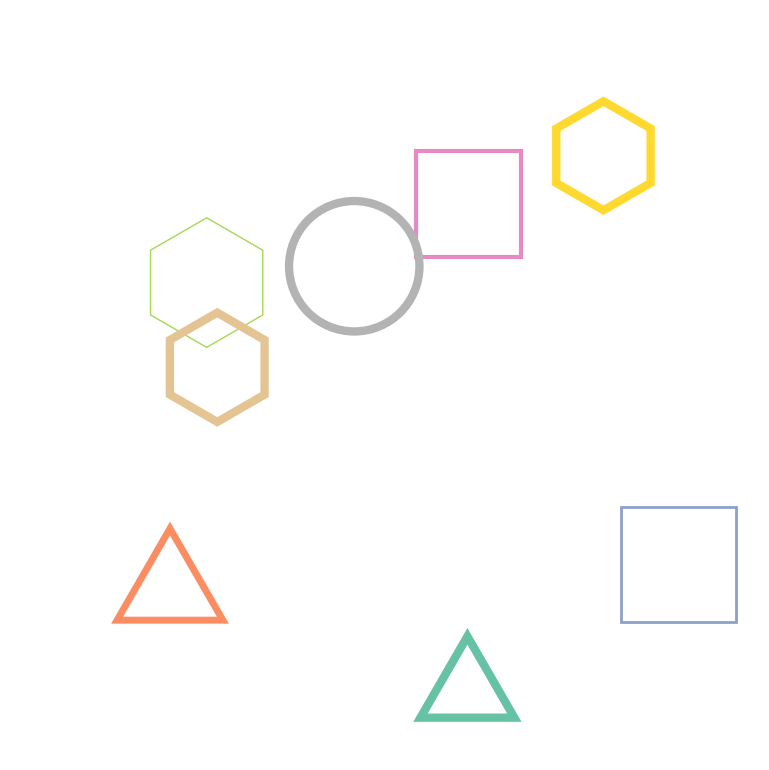[{"shape": "triangle", "thickness": 3, "radius": 0.35, "center": [0.607, 0.103]}, {"shape": "triangle", "thickness": 2.5, "radius": 0.4, "center": [0.221, 0.234]}, {"shape": "square", "thickness": 1, "radius": 0.37, "center": [0.881, 0.267]}, {"shape": "square", "thickness": 1.5, "radius": 0.34, "center": [0.608, 0.735]}, {"shape": "hexagon", "thickness": 0.5, "radius": 0.42, "center": [0.268, 0.633]}, {"shape": "hexagon", "thickness": 3, "radius": 0.35, "center": [0.784, 0.798]}, {"shape": "hexagon", "thickness": 3, "radius": 0.35, "center": [0.282, 0.523]}, {"shape": "circle", "thickness": 3, "radius": 0.42, "center": [0.46, 0.654]}]